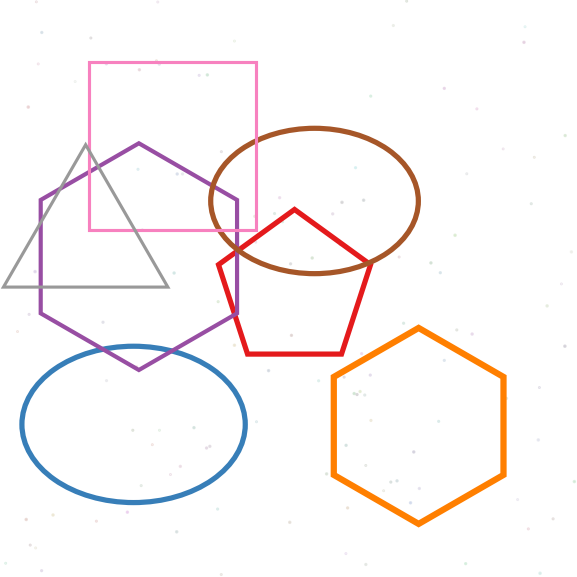[{"shape": "pentagon", "thickness": 2.5, "radius": 0.69, "center": [0.51, 0.498]}, {"shape": "oval", "thickness": 2.5, "radius": 0.97, "center": [0.231, 0.264]}, {"shape": "hexagon", "thickness": 2, "radius": 0.98, "center": [0.24, 0.555]}, {"shape": "hexagon", "thickness": 3, "radius": 0.85, "center": [0.725, 0.262]}, {"shape": "oval", "thickness": 2.5, "radius": 0.9, "center": [0.545, 0.651]}, {"shape": "square", "thickness": 1.5, "radius": 0.73, "center": [0.299, 0.746]}, {"shape": "triangle", "thickness": 1.5, "radius": 0.82, "center": [0.148, 0.584]}]